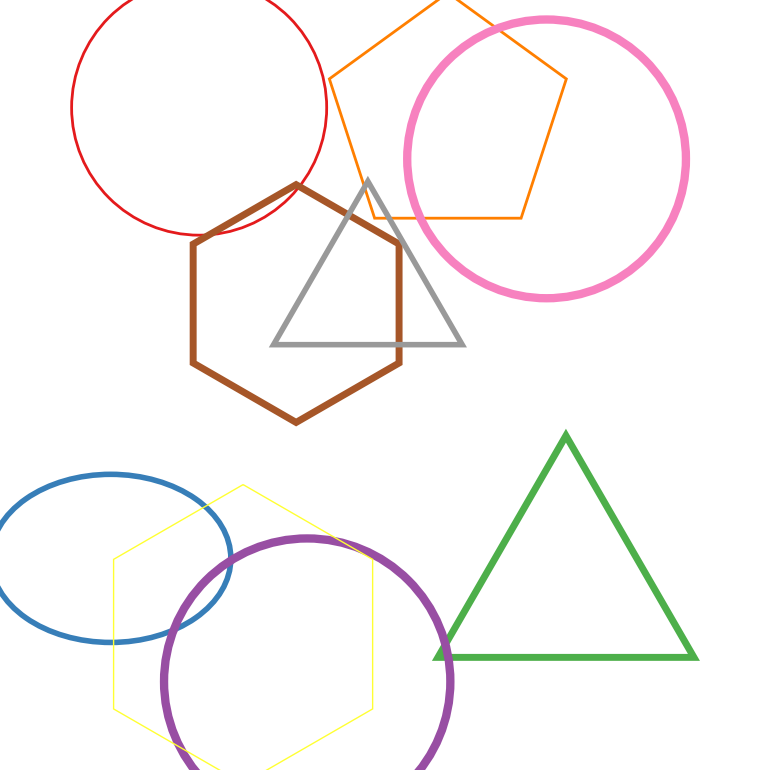[{"shape": "circle", "thickness": 1, "radius": 0.83, "center": [0.259, 0.86]}, {"shape": "oval", "thickness": 2, "radius": 0.78, "center": [0.144, 0.275]}, {"shape": "triangle", "thickness": 2.5, "radius": 0.96, "center": [0.735, 0.242]}, {"shape": "circle", "thickness": 3, "radius": 0.93, "center": [0.399, 0.115]}, {"shape": "pentagon", "thickness": 1, "radius": 0.81, "center": [0.582, 0.848]}, {"shape": "hexagon", "thickness": 0.5, "radius": 0.97, "center": [0.316, 0.176]}, {"shape": "hexagon", "thickness": 2.5, "radius": 0.77, "center": [0.385, 0.606]}, {"shape": "circle", "thickness": 3, "radius": 0.9, "center": [0.71, 0.794]}, {"shape": "triangle", "thickness": 2, "radius": 0.71, "center": [0.478, 0.623]}]